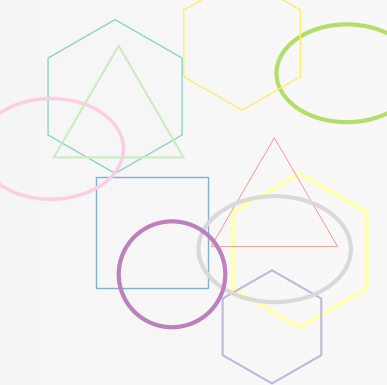[{"shape": "hexagon", "thickness": 1, "radius": 1.0, "center": [0.297, 0.749]}, {"shape": "hexagon", "thickness": 3, "radius": 1.0, "center": [0.774, 0.349]}, {"shape": "hexagon", "thickness": 1.5, "radius": 0.73, "center": [0.702, 0.151]}, {"shape": "triangle", "thickness": 0.5, "radius": 0.94, "center": [0.708, 0.454]}, {"shape": "square", "thickness": 1, "radius": 0.72, "center": [0.393, 0.395]}, {"shape": "oval", "thickness": 3, "radius": 0.91, "center": [0.895, 0.81]}, {"shape": "oval", "thickness": 2.5, "radius": 0.93, "center": [0.132, 0.613]}, {"shape": "oval", "thickness": 3, "radius": 0.98, "center": [0.709, 0.353]}, {"shape": "circle", "thickness": 3, "radius": 0.69, "center": [0.444, 0.288]}, {"shape": "triangle", "thickness": 1.5, "radius": 0.97, "center": [0.306, 0.688]}, {"shape": "hexagon", "thickness": 1, "radius": 0.87, "center": [0.625, 0.887]}]